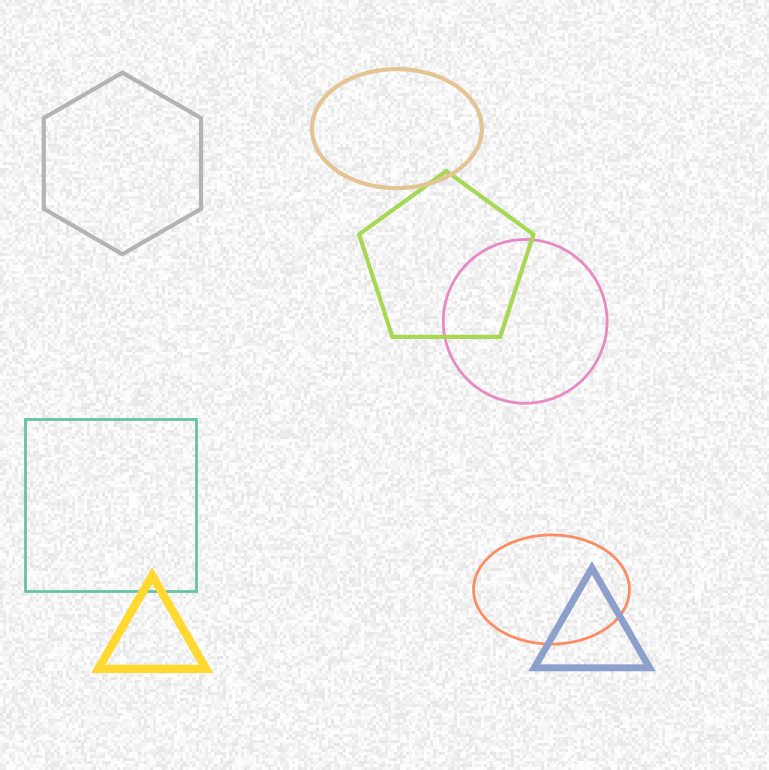[{"shape": "square", "thickness": 1, "radius": 0.56, "center": [0.143, 0.344]}, {"shape": "oval", "thickness": 1, "radius": 0.51, "center": [0.716, 0.234]}, {"shape": "triangle", "thickness": 2.5, "radius": 0.43, "center": [0.769, 0.176]}, {"shape": "circle", "thickness": 1, "radius": 0.53, "center": [0.682, 0.583]}, {"shape": "pentagon", "thickness": 1.5, "radius": 0.6, "center": [0.58, 0.659]}, {"shape": "triangle", "thickness": 3, "radius": 0.4, "center": [0.198, 0.172]}, {"shape": "oval", "thickness": 1.5, "radius": 0.55, "center": [0.515, 0.833]}, {"shape": "hexagon", "thickness": 1.5, "radius": 0.59, "center": [0.159, 0.788]}]